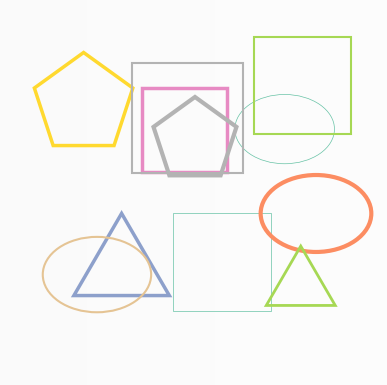[{"shape": "oval", "thickness": 0.5, "radius": 0.64, "center": [0.735, 0.665]}, {"shape": "square", "thickness": 0.5, "radius": 0.64, "center": [0.573, 0.32]}, {"shape": "oval", "thickness": 3, "radius": 0.71, "center": [0.815, 0.445]}, {"shape": "triangle", "thickness": 2.5, "radius": 0.71, "center": [0.314, 0.303]}, {"shape": "square", "thickness": 2.5, "radius": 0.55, "center": [0.476, 0.662]}, {"shape": "square", "thickness": 1.5, "radius": 0.63, "center": [0.781, 0.779]}, {"shape": "triangle", "thickness": 2, "radius": 0.51, "center": [0.776, 0.258]}, {"shape": "pentagon", "thickness": 2.5, "radius": 0.67, "center": [0.216, 0.73]}, {"shape": "oval", "thickness": 1.5, "radius": 0.7, "center": [0.25, 0.287]}, {"shape": "square", "thickness": 1.5, "radius": 0.71, "center": [0.484, 0.693]}, {"shape": "pentagon", "thickness": 3, "radius": 0.56, "center": [0.503, 0.636]}]